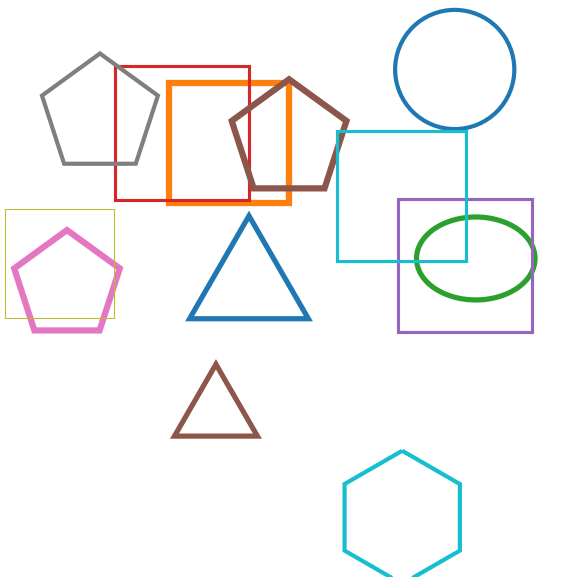[{"shape": "triangle", "thickness": 2.5, "radius": 0.59, "center": [0.431, 0.507]}, {"shape": "circle", "thickness": 2, "radius": 0.52, "center": [0.787, 0.879]}, {"shape": "square", "thickness": 3, "radius": 0.52, "center": [0.397, 0.752]}, {"shape": "oval", "thickness": 2.5, "radius": 0.51, "center": [0.824, 0.552]}, {"shape": "square", "thickness": 1.5, "radius": 0.58, "center": [0.315, 0.769]}, {"shape": "square", "thickness": 1.5, "radius": 0.58, "center": [0.805, 0.539]}, {"shape": "pentagon", "thickness": 3, "radius": 0.52, "center": [0.501, 0.757]}, {"shape": "triangle", "thickness": 2.5, "radius": 0.41, "center": [0.374, 0.285]}, {"shape": "pentagon", "thickness": 3, "radius": 0.48, "center": [0.116, 0.505]}, {"shape": "pentagon", "thickness": 2, "radius": 0.53, "center": [0.173, 0.801]}, {"shape": "square", "thickness": 0.5, "radius": 0.47, "center": [0.103, 0.543]}, {"shape": "hexagon", "thickness": 2, "radius": 0.58, "center": [0.696, 0.103]}, {"shape": "square", "thickness": 1.5, "radius": 0.56, "center": [0.695, 0.66]}]